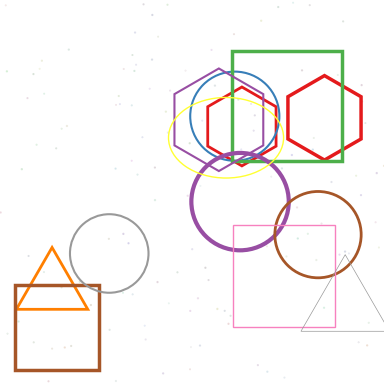[{"shape": "hexagon", "thickness": 2, "radius": 0.51, "center": [0.628, 0.672]}, {"shape": "hexagon", "thickness": 2.5, "radius": 0.55, "center": [0.843, 0.694]}, {"shape": "circle", "thickness": 1.5, "radius": 0.58, "center": [0.61, 0.698]}, {"shape": "square", "thickness": 2.5, "radius": 0.72, "center": [0.746, 0.725]}, {"shape": "circle", "thickness": 3, "radius": 0.63, "center": [0.624, 0.476]}, {"shape": "hexagon", "thickness": 1.5, "radius": 0.67, "center": [0.568, 0.689]}, {"shape": "triangle", "thickness": 2, "radius": 0.54, "center": [0.135, 0.25]}, {"shape": "oval", "thickness": 1, "radius": 0.75, "center": [0.587, 0.642]}, {"shape": "circle", "thickness": 2, "radius": 0.56, "center": [0.826, 0.391]}, {"shape": "square", "thickness": 2.5, "radius": 0.55, "center": [0.148, 0.15]}, {"shape": "square", "thickness": 1, "radius": 0.66, "center": [0.737, 0.284]}, {"shape": "triangle", "thickness": 0.5, "radius": 0.66, "center": [0.897, 0.206]}, {"shape": "circle", "thickness": 1.5, "radius": 0.51, "center": [0.284, 0.342]}]